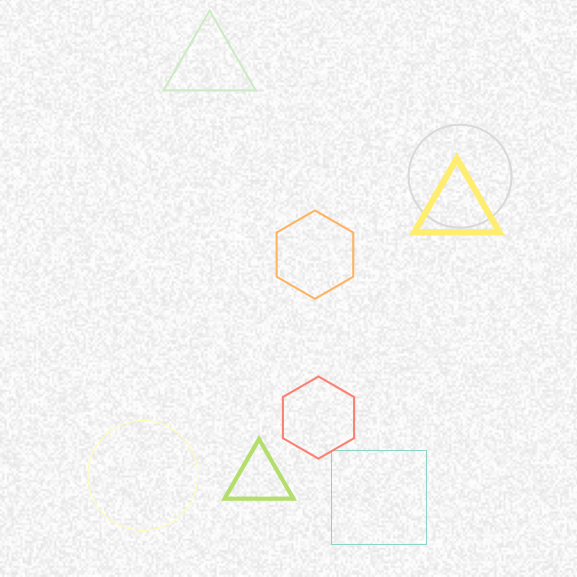[{"shape": "square", "thickness": 0.5, "radius": 0.41, "center": [0.656, 0.138]}, {"shape": "circle", "thickness": 0.5, "radius": 0.48, "center": [0.247, 0.176]}, {"shape": "hexagon", "thickness": 1, "radius": 0.36, "center": [0.551, 0.276]}, {"shape": "hexagon", "thickness": 1, "radius": 0.38, "center": [0.545, 0.558]}, {"shape": "triangle", "thickness": 2, "radius": 0.34, "center": [0.448, 0.17]}, {"shape": "circle", "thickness": 1, "radius": 0.45, "center": [0.797, 0.694]}, {"shape": "triangle", "thickness": 1, "radius": 0.46, "center": [0.363, 0.889]}, {"shape": "triangle", "thickness": 3, "radius": 0.43, "center": [0.791, 0.64]}]